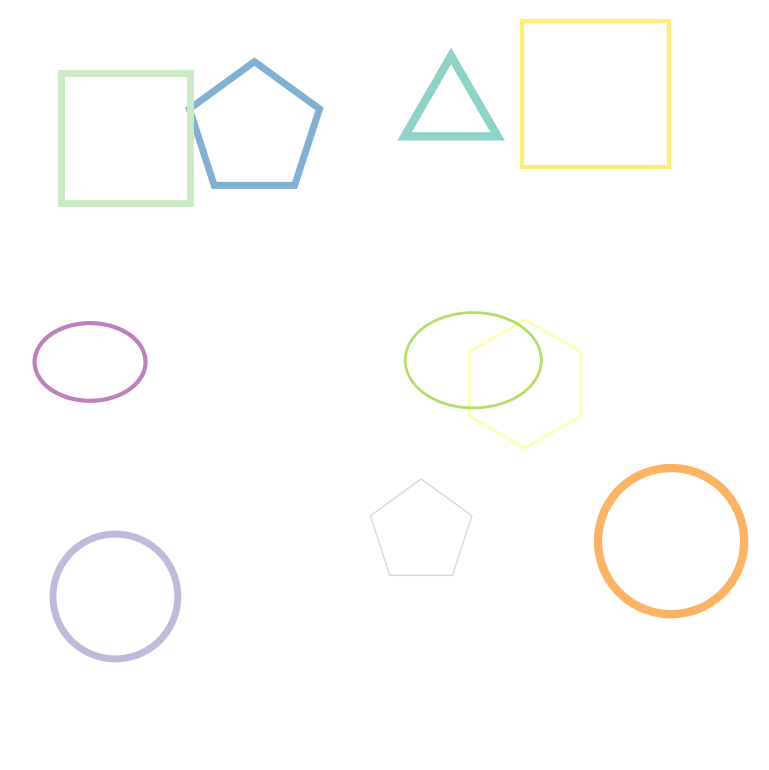[{"shape": "triangle", "thickness": 3, "radius": 0.35, "center": [0.586, 0.858]}, {"shape": "hexagon", "thickness": 1, "radius": 0.42, "center": [0.682, 0.501]}, {"shape": "circle", "thickness": 2.5, "radius": 0.41, "center": [0.15, 0.225]}, {"shape": "pentagon", "thickness": 2.5, "radius": 0.44, "center": [0.33, 0.831]}, {"shape": "circle", "thickness": 3, "radius": 0.47, "center": [0.872, 0.297]}, {"shape": "oval", "thickness": 1, "radius": 0.44, "center": [0.615, 0.532]}, {"shape": "pentagon", "thickness": 0.5, "radius": 0.35, "center": [0.547, 0.309]}, {"shape": "oval", "thickness": 1.5, "radius": 0.36, "center": [0.117, 0.53]}, {"shape": "square", "thickness": 2.5, "radius": 0.42, "center": [0.163, 0.821]}, {"shape": "square", "thickness": 1.5, "radius": 0.48, "center": [0.774, 0.878]}]